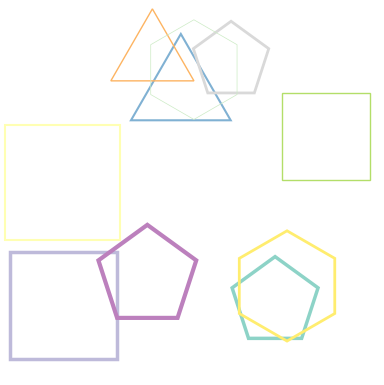[{"shape": "pentagon", "thickness": 2.5, "radius": 0.59, "center": [0.715, 0.216]}, {"shape": "square", "thickness": 1.5, "radius": 0.75, "center": [0.162, 0.525]}, {"shape": "square", "thickness": 2.5, "radius": 0.69, "center": [0.165, 0.206]}, {"shape": "triangle", "thickness": 1.5, "radius": 0.75, "center": [0.47, 0.762]}, {"shape": "triangle", "thickness": 1, "radius": 0.62, "center": [0.396, 0.852]}, {"shape": "square", "thickness": 1, "radius": 0.57, "center": [0.847, 0.645]}, {"shape": "pentagon", "thickness": 2, "radius": 0.51, "center": [0.6, 0.842]}, {"shape": "pentagon", "thickness": 3, "radius": 0.67, "center": [0.383, 0.282]}, {"shape": "hexagon", "thickness": 0.5, "radius": 0.65, "center": [0.504, 0.819]}, {"shape": "hexagon", "thickness": 2, "radius": 0.72, "center": [0.746, 0.257]}]